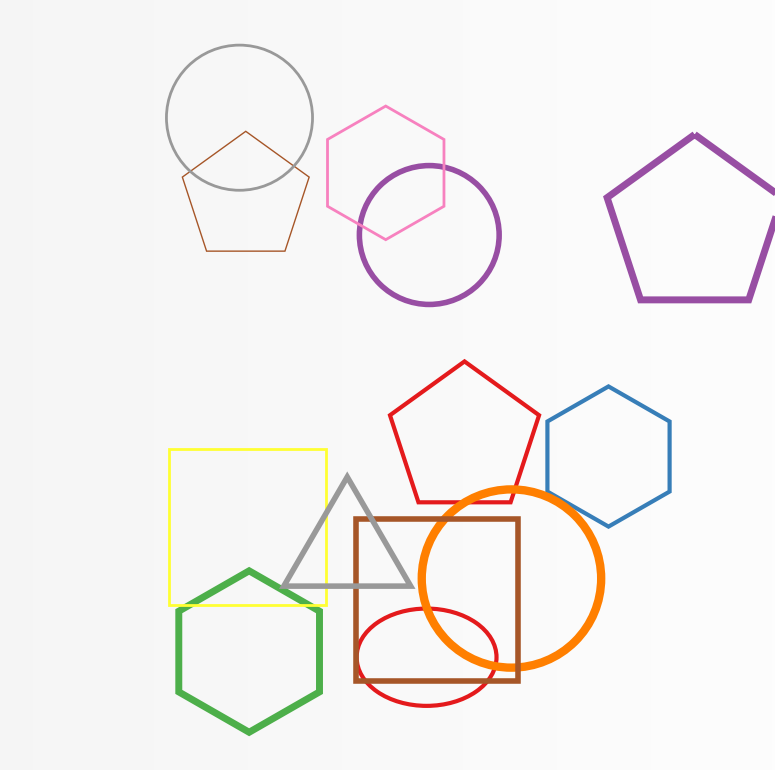[{"shape": "pentagon", "thickness": 1.5, "radius": 0.51, "center": [0.599, 0.429]}, {"shape": "oval", "thickness": 1.5, "radius": 0.45, "center": [0.55, 0.146]}, {"shape": "hexagon", "thickness": 1.5, "radius": 0.46, "center": [0.785, 0.407]}, {"shape": "hexagon", "thickness": 2.5, "radius": 0.52, "center": [0.321, 0.154]}, {"shape": "pentagon", "thickness": 2.5, "radius": 0.59, "center": [0.896, 0.707]}, {"shape": "circle", "thickness": 2, "radius": 0.45, "center": [0.554, 0.695]}, {"shape": "circle", "thickness": 3, "radius": 0.58, "center": [0.66, 0.249]}, {"shape": "square", "thickness": 1, "radius": 0.5, "center": [0.32, 0.315]}, {"shape": "square", "thickness": 2, "radius": 0.52, "center": [0.564, 0.221]}, {"shape": "pentagon", "thickness": 0.5, "radius": 0.43, "center": [0.317, 0.743]}, {"shape": "hexagon", "thickness": 1, "radius": 0.43, "center": [0.498, 0.776]}, {"shape": "triangle", "thickness": 2, "radius": 0.47, "center": [0.448, 0.286]}, {"shape": "circle", "thickness": 1, "radius": 0.47, "center": [0.309, 0.847]}]